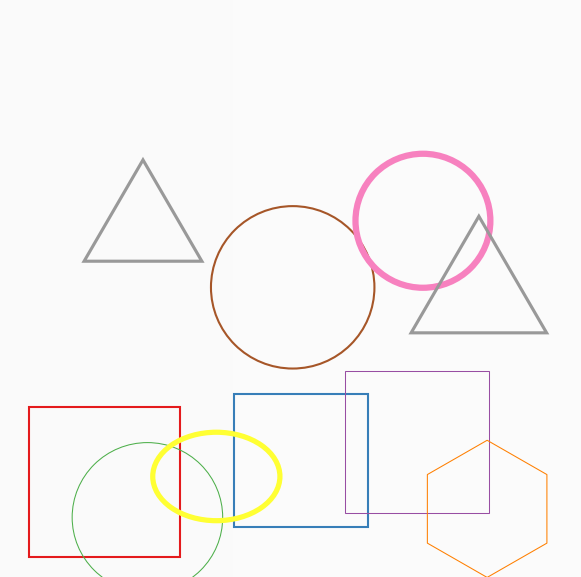[{"shape": "square", "thickness": 1, "radius": 0.65, "center": [0.18, 0.165]}, {"shape": "square", "thickness": 1, "radius": 0.57, "center": [0.518, 0.201]}, {"shape": "circle", "thickness": 0.5, "radius": 0.65, "center": [0.254, 0.103]}, {"shape": "square", "thickness": 0.5, "radius": 0.62, "center": [0.717, 0.234]}, {"shape": "hexagon", "thickness": 0.5, "radius": 0.59, "center": [0.838, 0.118]}, {"shape": "oval", "thickness": 2.5, "radius": 0.55, "center": [0.372, 0.174]}, {"shape": "circle", "thickness": 1, "radius": 0.7, "center": [0.504, 0.502]}, {"shape": "circle", "thickness": 3, "radius": 0.58, "center": [0.728, 0.617]}, {"shape": "triangle", "thickness": 1.5, "radius": 0.67, "center": [0.824, 0.49]}, {"shape": "triangle", "thickness": 1.5, "radius": 0.58, "center": [0.246, 0.605]}]